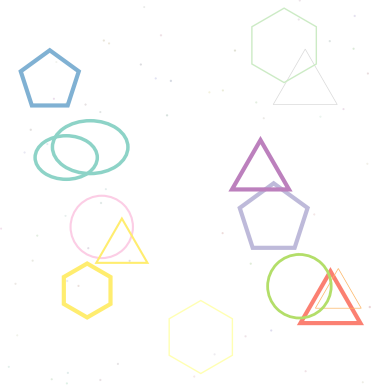[{"shape": "oval", "thickness": 2.5, "radius": 0.49, "center": [0.234, 0.618]}, {"shape": "oval", "thickness": 2.5, "radius": 0.4, "center": [0.172, 0.591]}, {"shape": "hexagon", "thickness": 1, "radius": 0.47, "center": [0.522, 0.125]}, {"shape": "pentagon", "thickness": 3, "radius": 0.46, "center": [0.711, 0.431]}, {"shape": "triangle", "thickness": 3, "radius": 0.45, "center": [0.858, 0.206]}, {"shape": "pentagon", "thickness": 3, "radius": 0.4, "center": [0.129, 0.79]}, {"shape": "triangle", "thickness": 0.5, "radius": 0.34, "center": [0.879, 0.234]}, {"shape": "circle", "thickness": 2, "radius": 0.41, "center": [0.778, 0.257]}, {"shape": "circle", "thickness": 1.5, "radius": 0.4, "center": [0.264, 0.411]}, {"shape": "triangle", "thickness": 0.5, "radius": 0.48, "center": [0.793, 0.777]}, {"shape": "triangle", "thickness": 3, "radius": 0.43, "center": [0.677, 0.551]}, {"shape": "hexagon", "thickness": 1, "radius": 0.48, "center": [0.738, 0.882]}, {"shape": "triangle", "thickness": 1.5, "radius": 0.38, "center": [0.317, 0.356]}, {"shape": "hexagon", "thickness": 3, "radius": 0.35, "center": [0.226, 0.245]}]